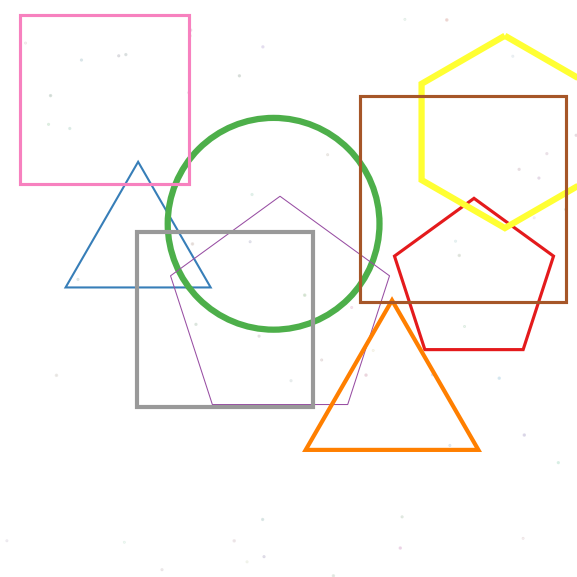[{"shape": "pentagon", "thickness": 1.5, "radius": 0.72, "center": [0.821, 0.511]}, {"shape": "triangle", "thickness": 1, "radius": 0.73, "center": [0.239, 0.574]}, {"shape": "circle", "thickness": 3, "radius": 0.92, "center": [0.474, 0.612]}, {"shape": "pentagon", "thickness": 0.5, "radius": 1.0, "center": [0.485, 0.46]}, {"shape": "triangle", "thickness": 2, "radius": 0.86, "center": [0.679, 0.306]}, {"shape": "hexagon", "thickness": 3, "radius": 0.83, "center": [0.874, 0.771]}, {"shape": "square", "thickness": 1.5, "radius": 0.89, "center": [0.802, 0.655]}, {"shape": "square", "thickness": 1.5, "radius": 0.73, "center": [0.181, 0.827]}, {"shape": "square", "thickness": 2, "radius": 0.76, "center": [0.39, 0.446]}]